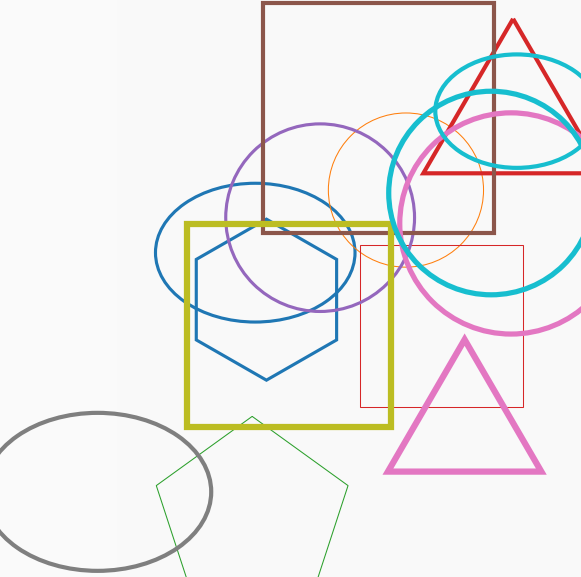[{"shape": "hexagon", "thickness": 1.5, "radius": 0.7, "center": [0.458, 0.48]}, {"shape": "oval", "thickness": 1.5, "radius": 0.86, "center": [0.439, 0.562]}, {"shape": "circle", "thickness": 0.5, "radius": 0.67, "center": [0.698, 0.67]}, {"shape": "pentagon", "thickness": 0.5, "radius": 0.87, "center": [0.434, 0.105]}, {"shape": "square", "thickness": 0.5, "radius": 0.7, "center": [0.76, 0.434]}, {"shape": "triangle", "thickness": 2, "radius": 0.89, "center": [0.883, 0.788]}, {"shape": "circle", "thickness": 1.5, "radius": 0.81, "center": [0.551, 0.622]}, {"shape": "square", "thickness": 2, "radius": 1.0, "center": [0.651, 0.795]}, {"shape": "triangle", "thickness": 3, "radius": 0.76, "center": [0.799, 0.259]}, {"shape": "circle", "thickness": 2.5, "radius": 0.96, "center": [0.879, 0.612]}, {"shape": "oval", "thickness": 2, "radius": 0.98, "center": [0.168, 0.147]}, {"shape": "square", "thickness": 3, "radius": 0.88, "center": [0.497, 0.436]}, {"shape": "oval", "thickness": 2, "radius": 0.7, "center": [0.889, 0.807]}, {"shape": "circle", "thickness": 2.5, "radius": 0.88, "center": [0.845, 0.665]}]